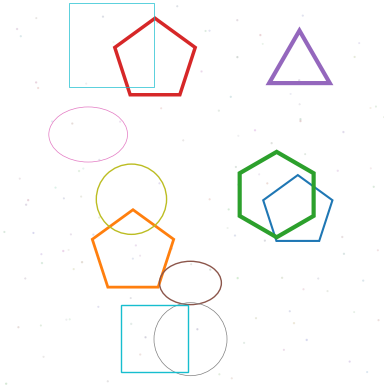[{"shape": "pentagon", "thickness": 1.5, "radius": 0.47, "center": [0.774, 0.451]}, {"shape": "pentagon", "thickness": 2, "radius": 0.56, "center": [0.345, 0.344]}, {"shape": "hexagon", "thickness": 3, "radius": 0.55, "center": [0.719, 0.495]}, {"shape": "pentagon", "thickness": 2.5, "radius": 0.55, "center": [0.403, 0.843]}, {"shape": "triangle", "thickness": 3, "radius": 0.45, "center": [0.778, 0.83]}, {"shape": "oval", "thickness": 1, "radius": 0.4, "center": [0.495, 0.265]}, {"shape": "oval", "thickness": 0.5, "radius": 0.51, "center": [0.229, 0.651]}, {"shape": "circle", "thickness": 0.5, "radius": 0.47, "center": [0.495, 0.119]}, {"shape": "circle", "thickness": 1, "radius": 0.46, "center": [0.341, 0.483]}, {"shape": "square", "thickness": 1, "radius": 0.43, "center": [0.401, 0.121]}, {"shape": "square", "thickness": 0.5, "radius": 0.55, "center": [0.289, 0.883]}]